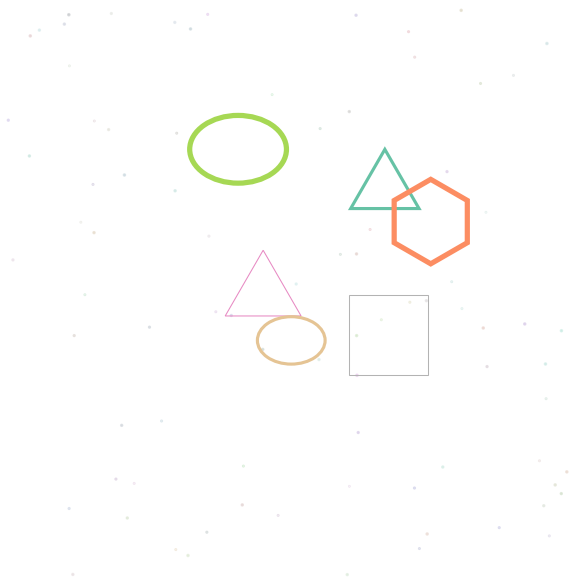[{"shape": "triangle", "thickness": 1.5, "radius": 0.34, "center": [0.666, 0.672]}, {"shape": "hexagon", "thickness": 2.5, "radius": 0.37, "center": [0.746, 0.615]}, {"shape": "triangle", "thickness": 0.5, "radius": 0.38, "center": [0.456, 0.49]}, {"shape": "oval", "thickness": 2.5, "radius": 0.42, "center": [0.412, 0.741]}, {"shape": "oval", "thickness": 1.5, "radius": 0.29, "center": [0.504, 0.41]}, {"shape": "square", "thickness": 0.5, "radius": 0.34, "center": [0.673, 0.419]}]